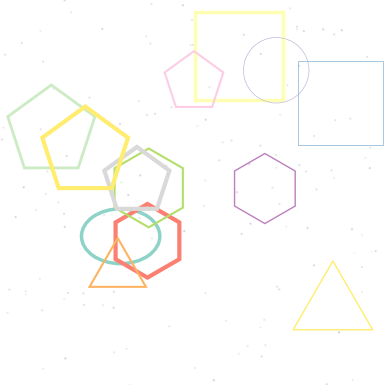[{"shape": "oval", "thickness": 2.5, "radius": 0.51, "center": [0.313, 0.386]}, {"shape": "square", "thickness": 2.5, "radius": 0.57, "center": [0.62, 0.855]}, {"shape": "circle", "thickness": 0.5, "radius": 0.43, "center": [0.717, 0.818]}, {"shape": "hexagon", "thickness": 3, "radius": 0.48, "center": [0.383, 0.375]}, {"shape": "square", "thickness": 0.5, "radius": 0.55, "center": [0.884, 0.733]}, {"shape": "triangle", "thickness": 1.5, "radius": 0.42, "center": [0.306, 0.297]}, {"shape": "hexagon", "thickness": 1.5, "radius": 0.51, "center": [0.386, 0.512]}, {"shape": "pentagon", "thickness": 1.5, "radius": 0.4, "center": [0.504, 0.787]}, {"shape": "pentagon", "thickness": 3, "radius": 0.44, "center": [0.356, 0.529]}, {"shape": "hexagon", "thickness": 1, "radius": 0.45, "center": [0.688, 0.51]}, {"shape": "pentagon", "thickness": 2, "radius": 0.6, "center": [0.133, 0.66]}, {"shape": "pentagon", "thickness": 3, "radius": 0.59, "center": [0.221, 0.606]}, {"shape": "triangle", "thickness": 1, "radius": 0.6, "center": [0.865, 0.203]}]